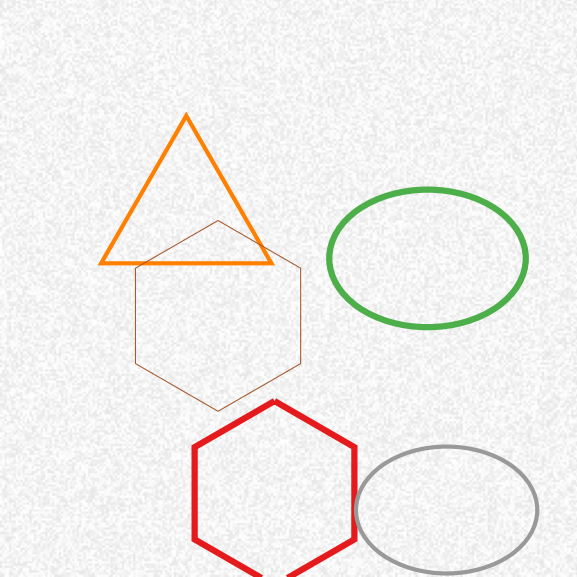[{"shape": "hexagon", "thickness": 3, "radius": 0.8, "center": [0.475, 0.145]}, {"shape": "oval", "thickness": 3, "radius": 0.85, "center": [0.74, 0.552]}, {"shape": "triangle", "thickness": 2, "radius": 0.85, "center": [0.323, 0.628]}, {"shape": "hexagon", "thickness": 0.5, "radius": 0.83, "center": [0.378, 0.452]}, {"shape": "oval", "thickness": 2, "radius": 0.78, "center": [0.773, 0.116]}]